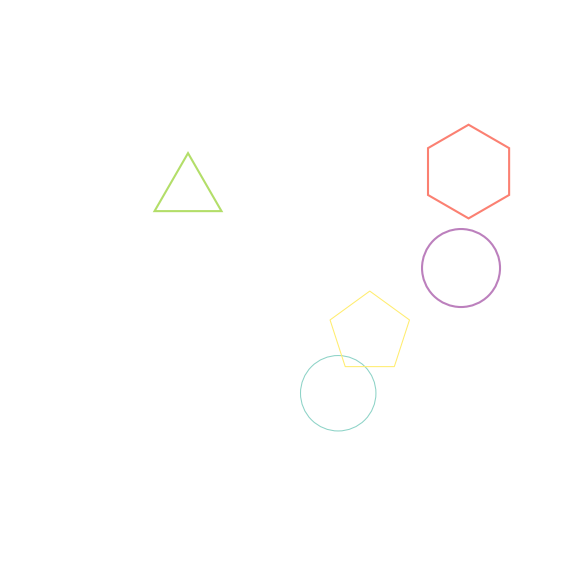[{"shape": "circle", "thickness": 0.5, "radius": 0.33, "center": [0.586, 0.318]}, {"shape": "hexagon", "thickness": 1, "radius": 0.41, "center": [0.811, 0.702]}, {"shape": "triangle", "thickness": 1, "radius": 0.33, "center": [0.326, 0.667]}, {"shape": "circle", "thickness": 1, "radius": 0.34, "center": [0.798, 0.535]}, {"shape": "pentagon", "thickness": 0.5, "radius": 0.36, "center": [0.64, 0.423]}]